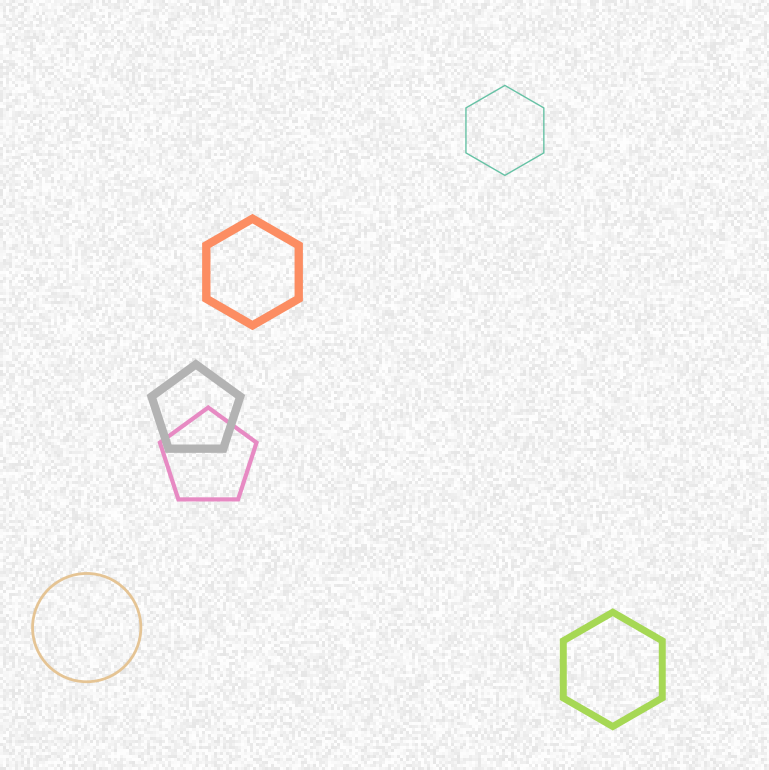[{"shape": "hexagon", "thickness": 0.5, "radius": 0.29, "center": [0.656, 0.831]}, {"shape": "hexagon", "thickness": 3, "radius": 0.35, "center": [0.328, 0.647]}, {"shape": "pentagon", "thickness": 1.5, "radius": 0.33, "center": [0.27, 0.405]}, {"shape": "hexagon", "thickness": 2.5, "radius": 0.37, "center": [0.796, 0.131]}, {"shape": "circle", "thickness": 1, "radius": 0.35, "center": [0.113, 0.185]}, {"shape": "pentagon", "thickness": 3, "radius": 0.3, "center": [0.254, 0.466]}]